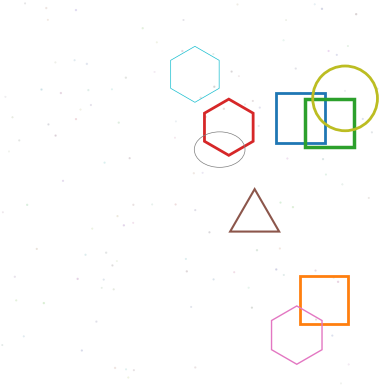[{"shape": "square", "thickness": 2, "radius": 0.32, "center": [0.78, 0.693]}, {"shape": "square", "thickness": 2, "radius": 0.31, "center": [0.842, 0.22]}, {"shape": "square", "thickness": 2.5, "radius": 0.31, "center": [0.856, 0.681]}, {"shape": "hexagon", "thickness": 2, "radius": 0.36, "center": [0.594, 0.67]}, {"shape": "triangle", "thickness": 1.5, "radius": 0.37, "center": [0.661, 0.435]}, {"shape": "hexagon", "thickness": 1, "radius": 0.38, "center": [0.771, 0.13]}, {"shape": "oval", "thickness": 0.5, "radius": 0.33, "center": [0.571, 0.611]}, {"shape": "circle", "thickness": 2, "radius": 0.42, "center": [0.896, 0.744]}, {"shape": "hexagon", "thickness": 0.5, "radius": 0.36, "center": [0.506, 0.807]}]